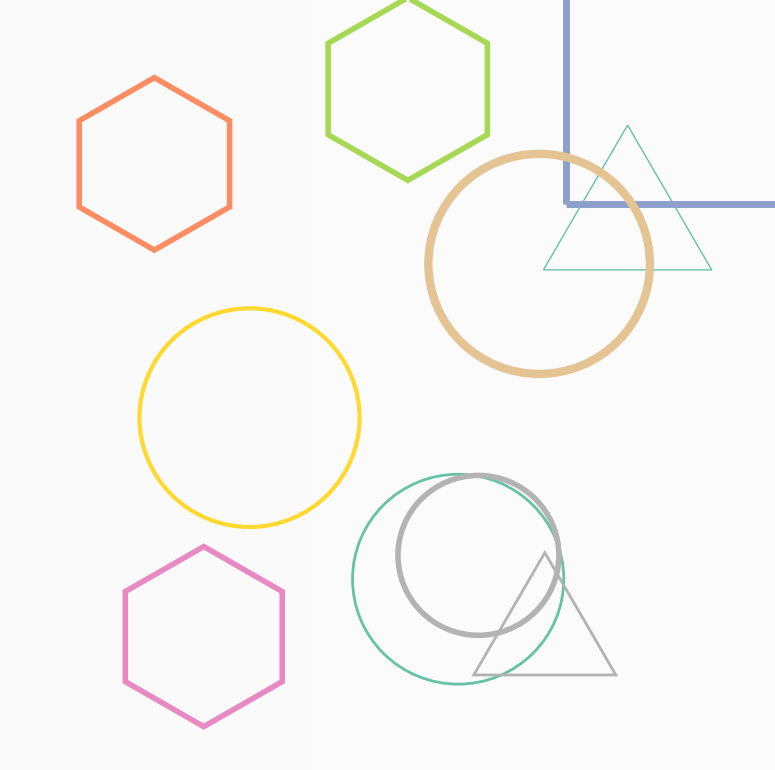[{"shape": "circle", "thickness": 1, "radius": 0.68, "center": [0.591, 0.248]}, {"shape": "triangle", "thickness": 0.5, "radius": 0.63, "center": [0.81, 0.712]}, {"shape": "hexagon", "thickness": 2, "radius": 0.56, "center": [0.199, 0.787]}, {"shape": "square", "thickness": 2.5, "radius": 0.68, "center": [0.867, 0.871]}, {"shape": "hexagon", "thickness": 2, "radius": 0.58, "center": [0.263, 0.173]}, {"shape": "hexagon", "thickness": 2, "radius": 0.59, "center": [0.526, 0.884]}, {"shape": "circle", "thickness": 1.5, "radius": 0.71, "center": [0.322, 0.458]}, {"shape": "circle", "thickness": 3, "radius": 0.71, "center": [0.696, 0.657]}, {"shape": "circle", "thickness": 2, "radius": 0.52, "center": [0.617, 0.279]}, {"shape": "triangle", "thickness": 1, "radius": 0.53, "center": [0.703, 0.176]}]